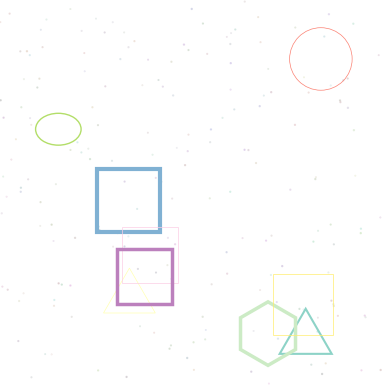[{"shape": "triangle", "thickness": 1.5, "radius": 0.39, "center": [0.794, 0.12]}, {"shape": "triangle", "thickness": 0.5, "radius": 0.39, "center": [0.336, 0.226]}, {"shape": "circle", "thickness": 0.5, "radius": 0.41, "center": [0.833, 0.847]}, {"shape": "square", "thickness": 3, "radius": 0.41, "center": [0.334, 0.478]}, {"shape": "oval", "thickness": 1, "radius": 0.3, "center": [0.152, 0.664]}, {"shape": "square", "thickness": 0.5, "radius": 0.36, "center": [0.389, 0.338]}, {"shape": "square", "thickness": 2.5, "radius": 0.36, "center": [0.375, 0.282]}, {"shape": "hexagon", "thickness": 2.5, "radius": 0.41, "center": [0.696, 0.133]}, {"shape": "square", "thickness": 0.5, "radius": 0.4, "center": [0.787, 0.209]}]